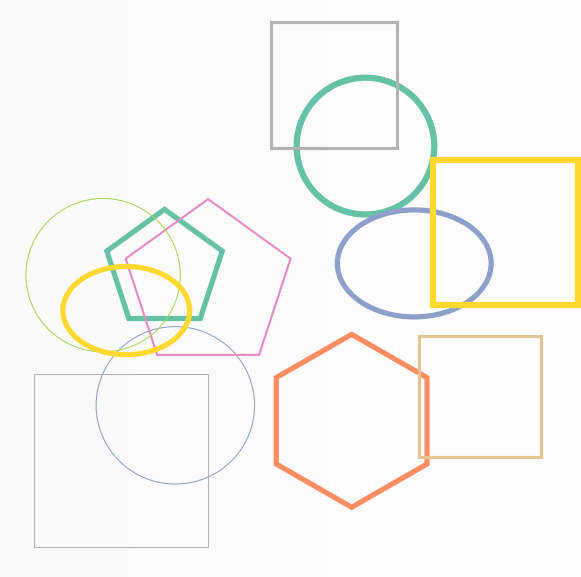[{"shape": "pentagon", "thickness": 2.5, "radius": 0.52, "center": [0.283, 0.532]}, {"shape": "circle", "thickness": 3, "radius": 0.59, "center": [0.629, 0.746]}, {"shape": "hexagon", "thickness": 2.5, "radius": 0.75, "center": [0.605, 0.27]}, {"shape": "oval", "thickness": 2.5, "radius": 0.66, "center": [0.713, 0.543]}, {"shape": "circle", "thickness": 0.5, "radius": 0.68, "center": [0.302, 0.297]}, {"shape": "pentagon", "thickness": 1, "radius": 0.75, "center": [0.358, 0.505]}, {"shape": "circle", "thickness": 0.5, "radius": 0.66, "center": [0.177, 0.523]}, {"shape": "square", "thickness": 3, "radius": 0.63, "center": [0.87, 0.597]}, {"shape": "oval", "thickness": 2.5, "radius": 0.55, "center": [0.217, 0.461]}, {"shape": "square", "thickness": 1.5, "radius": 0.52, "center": [0.826, 0.313]}, {"shape": "square", "thickness": 1.5, "radius": 0.54, "center": [0.574, 0.852]}, {"shape": "square", "thickness": 0.5, "radius": 0.75, "center": [0.208, 0.201]}]